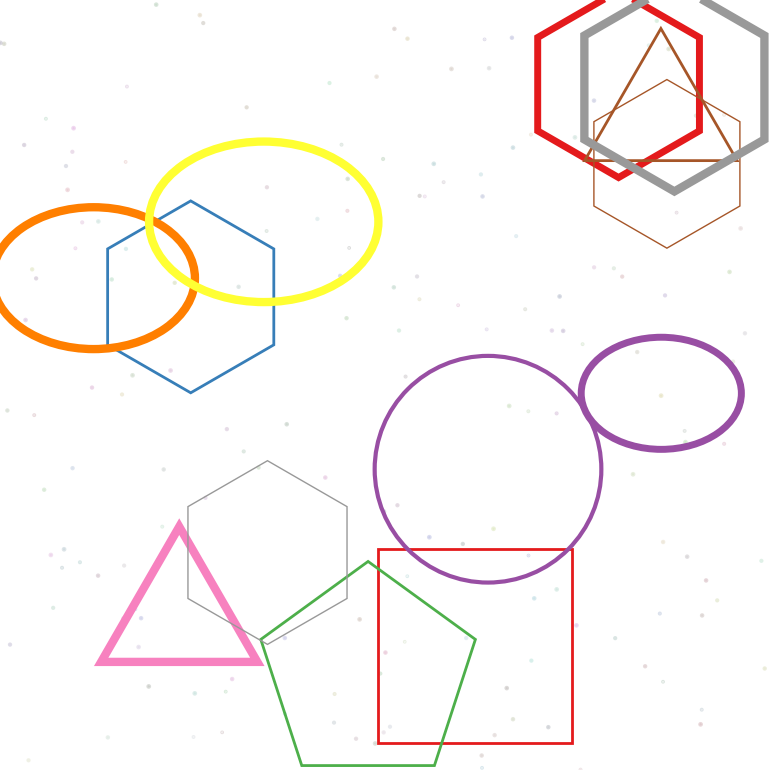[{"shape": "hexagon", "thickness": 2.5, "radius": 0.61, "center": [0.803, 0.891]}, {"shape": "square", "thickness": 1, "radius": 0.63, "center": [0.617, 0.161]}, {"shape": "hexagon", "thickness": 1, "radius": 0.62, "center": [0.248, 0.614]}, {"shape": "pentagon", "thickness": 1, "radius": 0.73, "center": [0.478, 0.124]}, {"shape": "circle", "thickness": 1.5, "radius": 0.74, "center": [0.634, 0.391]}, {"shape": "oval", "thickness": 2.5, "radius": 0.52, "center": [0.859, 0.489]}, {"shape": "oval", "thickness": 3, "radius": 0.66, "center": [0.122, 0.639]}, {"shape": "oval", "thickness": 3, "radius": 0.74, "center": [0.343, 0.712]}, {"shape": "triangle", "thickness": 1, "radius": 0.57, "center": [0.858, 0.849]}, {"shape": "hexagon", "thickness": 0.5, "radius": 0.55, "center": [0.866, 0.787]}, {"shape": "triangle", "thickness": 3, "radius": 0.59, "center": [0.233, 0.199]}, {"shape": "hexagon", "thickness": 0.5, "radius": 0.6, "center": [0.347, 0.282]}, {"shape": "hexagon", "thickness": 3, "radius": 0.67, "center": [0.876, 0.886]}]